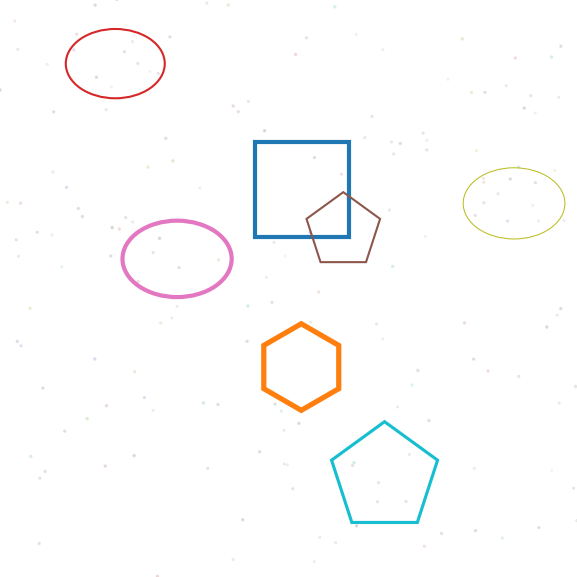[{"shape": "square", "thickness": 2, "radius": 0.41, "center": [0.523, 0.671]}, {"shape": "hexagon", "thickness": 2.5, "radius": 0.37, "center": [0.522, 0.364]}, {"shape": "oval", "thickness": 1, "radius": 0.43, "center": [0.2, 0.889]}, {"shape": "pentagon", "thickness": 1, "radius": 0.33, "center": [0.594, 0.599]}, {"shape": "oval", "thickness": 2, "radius": 0.47, "center": [0.307, 0.551]}, {"shape": "oval", "thickness": 0.5, "radius": 0.44, "center": [0.89, 0.647]}, {"shape": "pentagon", "thickness": 1.5, "radius": 0.48, "center": [0.666, 0.172]}]